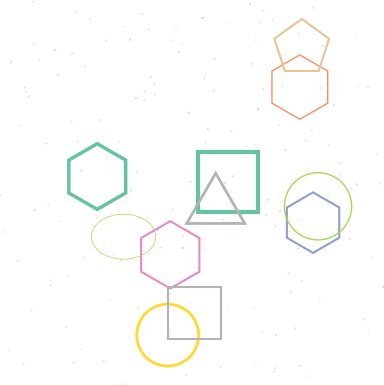[{"shape": "hexagon", "thickness": 2.5, "radius": 0.43, "center": [0.253, 0.541]}, {"shape": "square", "thickness": 3, "radius": 0.39, "center": [0.593, 0.527]}, {"shape": "hexagon", "thickness": 1, "radius": 0.42, "center": [0.779, 0.774]}, {"shape": "hexagon", "thickness": 1.5, "radius": 0.39, "center": [0.813, 0.422]}, {"shape": "hexagon", "thickness": 1.5, "radius": 0.44, "center": [0.442, 0.338]}, {"shape": "circle", "thickness": 1, "radius": 0.44, "center": [0.826, 0.464]}, {"shape": "oval", "thickness": 0.5, "radius": 0.42, "center": [0.321, 0.385]}, {"shape": "circle", "thickness": 2, "radius": 0.4, "center": [0.436, 0.13]}, {"shape": "pentagon", "thickness": 1.5, "radius": 0.37, "center": [0.784, 0.876]}, {"shape": "triangle", "thickness": 2, "radius": 0.44, "center": [0.56, 0.463]}, {"shape": "square", "thickness": 1.5, "radius": 0.34, "center": [0.505, 0.186]}]